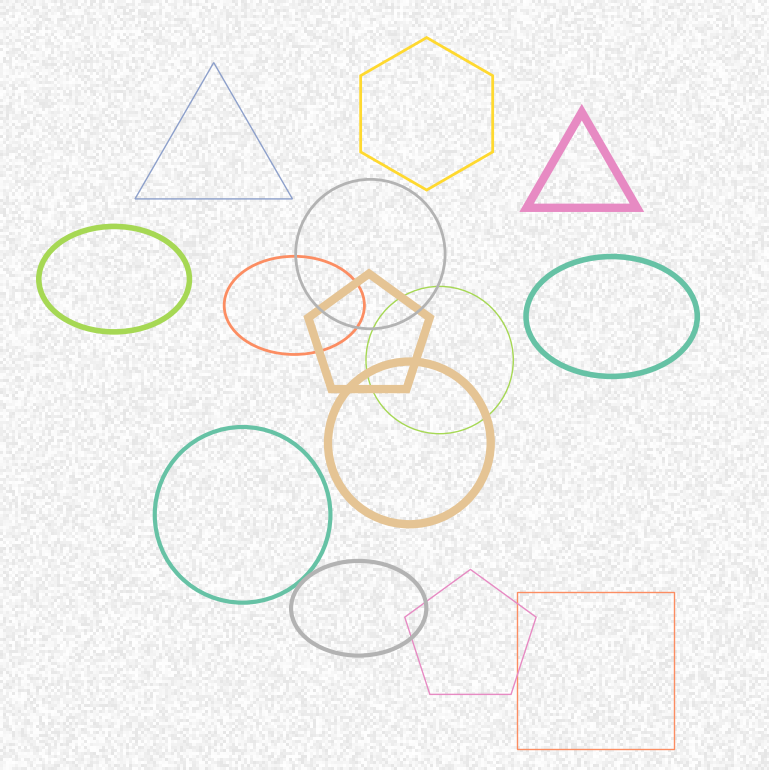[{"shape": "oval", "thickness": 2, "radius": 0.56, "center": [0.794, 0.589]}, {"shape": "circle", "thickness": 1.5, "radius": 0.57, "center": [0.315, 0.331]}, {"shape": "square", "thickness": 0.5, "radius": 0.51, "center": [0.774, 0.129]}, {"shape": "oval", "thickness": 1, "radius": 0.46, "center": [0.382, 0.603]}, {"shape": "triangle", "thickness": 0.5, "radius": 0.59, "center": [0.278, 0.801]}, {"shape": "pentagon", "thickness": 0.5, "radius": 0.45, "center": [0.611, 0.171]}, {"shape": "triangle", "thickness": 3, "radius": 0.41, "center": [0.756, 0.772]}, {"shape": "oval", "thickness": 2, "radius": 0.49, "center": [0.148, 0.637]}, {"shape": "circle", "thickness": 0.5, "radius": 0.48, "center": [0.571, 0.532]}, {"shape": "hexagon", "thickness": 1, "radius": 0.49, "center": [0.554, 0.852]}, {"shape": "pentagon", "thickness": 3, "radius": 0.41, "center": [0.479, 0.562]}, {"shape": "circle", "thickness": 3, "radius": 0.53, "center": [0.532, 0.425]}, {"shape": "oval", "thickness": 1.5, "radius": 0.44, "center": [0.466, 0.21]}, {"shape": "circle", "thickness": 1, "radius": 0.49, "center": [0.481, 0.67]}]